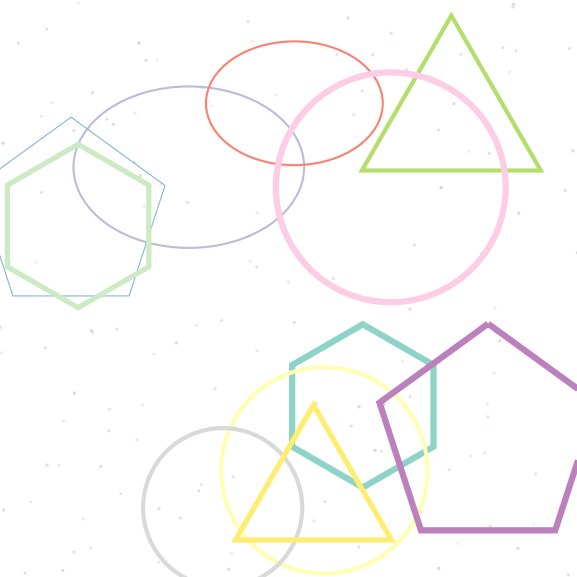[{"shape": "hexagon", "thickness": 3, "radius": 0.71, "center": [0.628, 0.296]}, {"shape": "circle", "thickness": 2, "radius": 0.89, "center": [0.562, 0.185]}, {"shape": "oval", "thickness": 1, "radius": 1.0, "center": [0.327, 0.71]}, {"shape": "oval", "thickness": 1, "radius": 0.77, "center": [0.51, 0.82]}, {"shape": "pentagon", "thickness": 0.5, "radius": 0.86, "center": [0.123, 0.625]}, {"shape": "triangle", "thickness": 2, "radius": 0.89, "center": [0.782, 0.793]}, {"shape": "circle", "thickness": 3, "radius": 0.99, "center": [0.677, 0.675]}, {"shape": "circle", "thickness": 2, "radius": 0.69, "center": [0.386, 0.12]}, {"shape": "pentagon", "thickness": 3, "radius": 0.99, "center": [0.845, 0.241]}, {"shape": "hexagon", "thickness": 2.5, "radius": 0.71, "center": [0.135, 0.608]}, {"shape": "triangle", "thickness": 2.5, "radius": 0.78, "center": [0.543, 0.142]}]